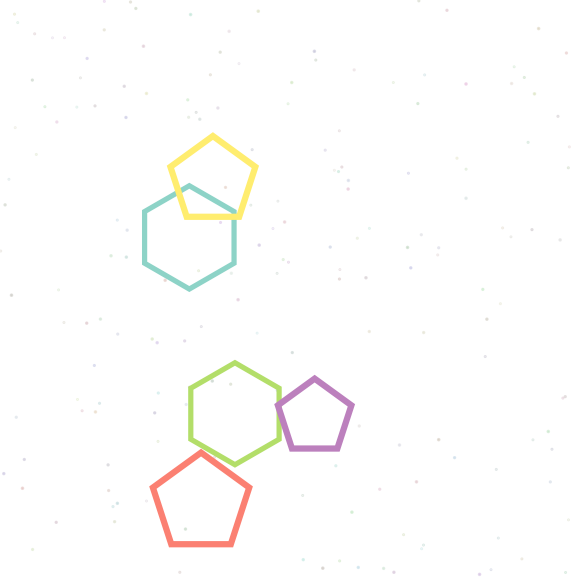[{"shape": "hexagon", "thickness": 2.5, "radius": 0.45, "center": [0.328, 0.588]}, {"shape": "pentagon", "thickness": 3, "radius": 0.44, "center": [0.348, 0.128]}, {"shape": "hexagon", "thickness": 2.5, "radius": 0.44, "center": [0.407, 0.283]}, {"shape": "pentagon", "thickness": 3, "radius": 0.33, "center": [0.545, 0.277]}, {"shape": "pentagon", "thickness": 3, "radius": 0.39, "center": [0.369, 0.686]}]